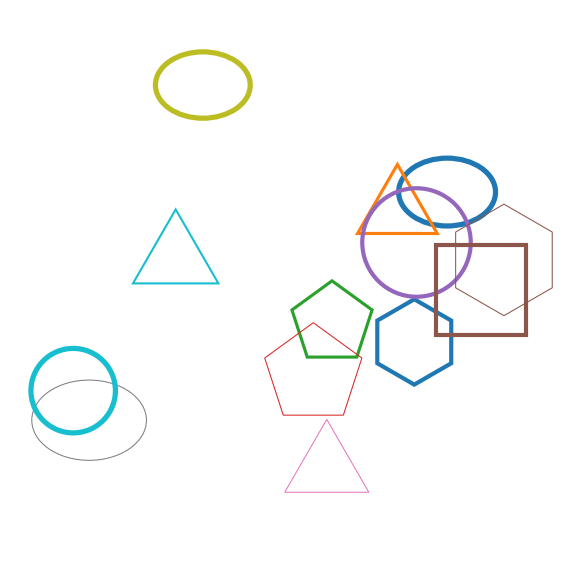[{"shape": "oval", "thickness": 2.5, "radius": 0.42, "center": [0.774, 0.667]}, {"shape": "hexagon", "thickness": 2, "radius": 0.37, "center": [0.717, 0.407]}, {"shape": "triangle", "thickness": 1.5, "radius": 0.4, "center": [0.688, 0.635]}, {"shape": "pentagon", "thickness": 1.5, "radius": 0.36, "center": [0.575, 0.44]}, {"shape": "pentagon", "thickness": 0.5, "radius": 0.44, "center": [0.543, 0.352]}, {"shape": "circle", "thickness": 2, "radius": 0.47, "center": [0.721, 0.579]}, {"shape": "square", "thickness": 2, "radius": 0.39, "center": [0.833, 0.497]}, {"shape": "hexagon", "thickness": 0.5, "radius": 0.48, "center": [0.873, 0.549]}, {"shape": "triangle", "thickness": 0.5, "radius": 0.42, "center": [0.566, 0.189]}, {"shape": "oval", "thickness": 0.5, "radius": 0.5, "center": [0.154, 0.271]}, {"shape": "oval", "thickness": 2.5, "radius": 0.41, "center": [0.351, 0.852]}, {"shape": "triangle", "thickness": 1, "radius": 0.43, "center": [0.304, 0.551]}, {"shape": "circle", "thickness": 2.5, "radius": 0.37, "center": [0.127, 0.323]}]